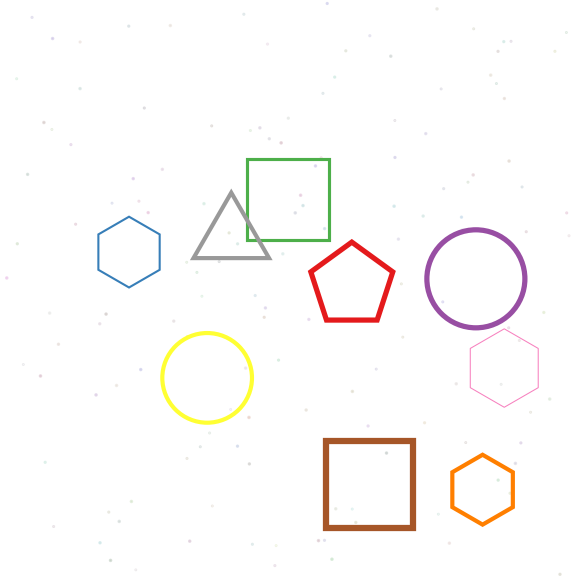[{"shape": "pentagon", "thickness": 2.5, "radius": 0.37, "center": [0.609, 0.505]}, {"shape": "hexagon", "thickness": 1, "radius": 0.31, "center": [0.223, 0.563]}, {"shape": "square", "thickness": 1.5, "radius": 0.35, "center": [0.499, 0.653]}, {"shape": "circle", "thickness": 2.5, "radius": 0.42, "center": [0.824, 0.516]}, {"shape": "hexagon", "thickness": 2, "radius": 0.3, "center": [0.836, 0.151]}, {"shape": "circle", "thickness": 2, "radius": 0.39, "center": [0.359, 0.345]}, {"shape": "square", "thickness": 3, "radius": 0.38, "center": [0.639, 0.16]}, {"shape": "hexagon", "thickness": 0.5, "radius": 0.34, "center": [0.873, 0.362]}, {"shape": "triangle", "thickness": 2, "radius": 0.38, "center": [0.4, 0.59]}]